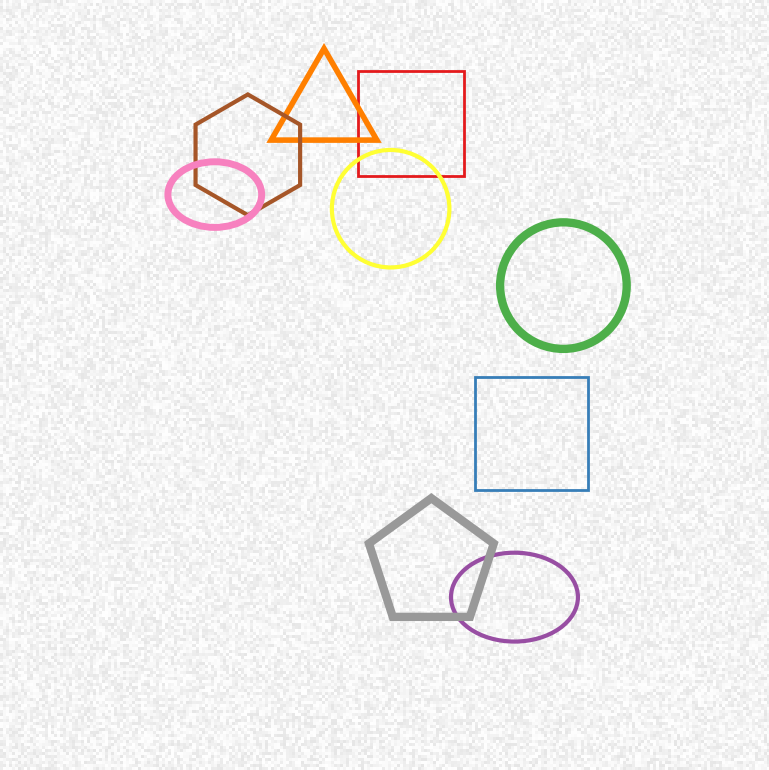[{"shape": "square", "thickness": 1, "radius": 0.34, "center": [0.534, 0.839]}, {"shape": "square", "thickness": 1, "radius": 0.37, "center": [0.69, 0.437]}, {"shape": "circle", "thickness": 3, "radius": 0.41, "center": [0.732, 0.629]}, {"shape": "oval", "thickness": 1.5, "radius": 0.41, "center": [0.668, 0.224]}, {"shape": "triangle", "thickness": 2, "radius": 0.4, "center": [0.421, 0.858]}, {"shape": "circle", "thickness": 1.5, "radius": 0.38, "center": [0.507, 0.729]}, {"shape": "hexagon", "thickness": 1.5, "radius": 0.39, "center": [0.322, 0.799]}, {"shape": "oval", "thickness": 2.5, "radius": 0.3, "center": [0.279, 0.747]}, {"shape": "pentagon", "thickness": 3, "radius": 0.43, "center": [0.56, 0.268]}]